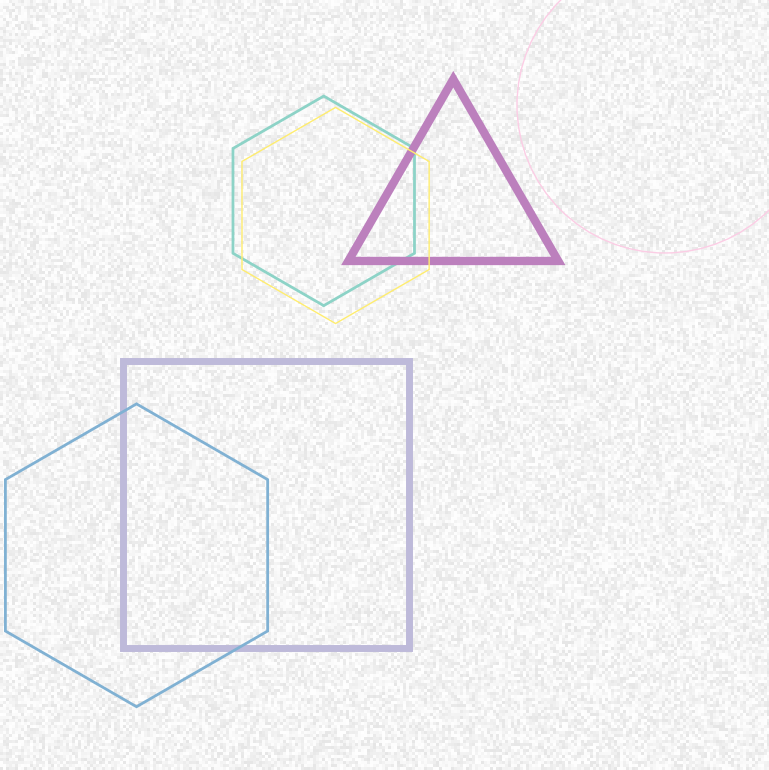[{"shape": "hexagon", "thickness": 1, "radius": 0.68, "center": [0.42, 0.739]}, {"shape": "square", "thickness": 2.5, "radius": 0.93, "center": [0.346, 0.345]}, {"shape": "hexagon", "thickness": 1, "radius": 0.98, "center": [0.177, 0.279]}, {"shape": "circle", "thickness": 0.5, "radius": 0.96, "center": [0.863, 0.864]}, {"shape": "triangle", "thickness": 3, "radius": 0.79, "center": [0.589, 0.74]}, {"shape": "hexagon", "thickness": 0.5, "radius": 0.7, "center": [0.436, 0.72]}]